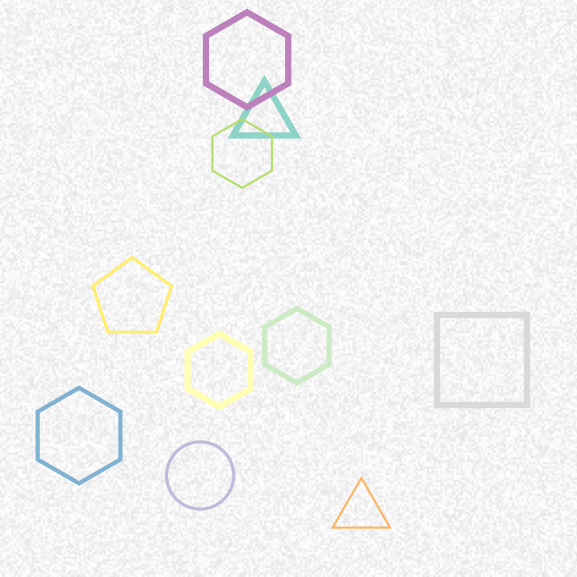[{"shape": "triangle", "thickness": 3, "radius": 0.31, "center": [0.458, 0.796]}, {"shape": "hexagon", "thickness": 3, "radius": 0.32, "center": [0.38, 0.358]}, {"shape": "circle", "thickness": 1.5, "radius": 0.29, "center": [0.347, 0.176]}, {"shape": "hexagon", "thickness": 2, "radius": 0.41, "center": [0.137, 0.245]}, {"shape": "triangle", "thickness": 1, "radius": 0.29, "center": [0.626, 0.114]}, {"shape": "hexagon", "thickness": 1, "radius": 0.3, "center": [0.419, 0.733]}, {"shape": "square", "thickness": 3, "radius": 0.39, "center": [0.834, 0.375]}, {"shape": "hexagon", "thickness": 3, "radius": 0.41, "center": [0.428, 0.896]}, {"shape": "hexagon", "thickness": 2.5, "radius": 0.32, "center": [0.514, 0.401]}, {"shape": "pentagon", "thickness": 1.5, "radius": 0.36, "center": [0.229, 0.482]}]